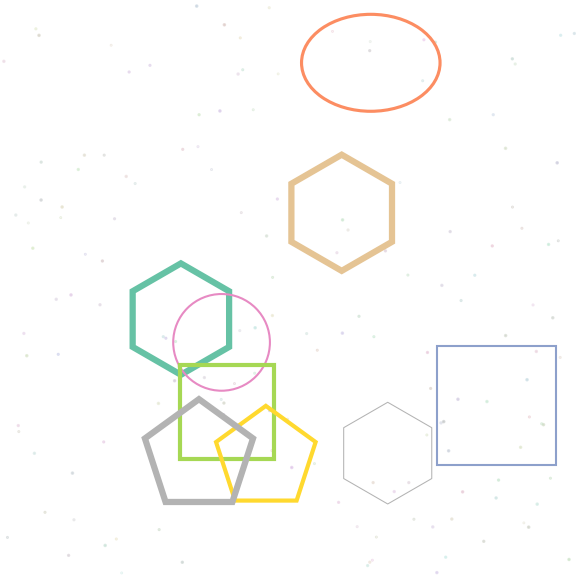[{"shape": "hexagon", "thickness": 3, "radius": 0.48, "center": [0.313, 0.447]}, {"shape": "oval", "thickness": 1.5, "radius": 0.6, "center": [0.642, 0.89]}, {"shape": "square", "thickness": 1, "radius": 0.51, "center": [0.859, 0.298]}, {"shape": "circle", "thickness": 1, "radius": 0.42, "center": [0.384, 0.406]}, {"shape": "square", "thickness": 2, "radius": 0.4, "center": [0.393, 0.286]}, {"shape": "pentagon", "thickness": 2, "radius": 0.45, "center": [0.46, 0.206]}, {"shape": "hexagon", "thickness": 3, "radius": 0.5, "center": [0.592, 0.631]}, {"shape": "pentagon", "thickness": 3, "radius": 0.49, "center": [0.345, 0.21]}, {"shape": "hexagon", "thickness": 0.5, "radius": 0.44, "center": [0.671, 0.214]}]